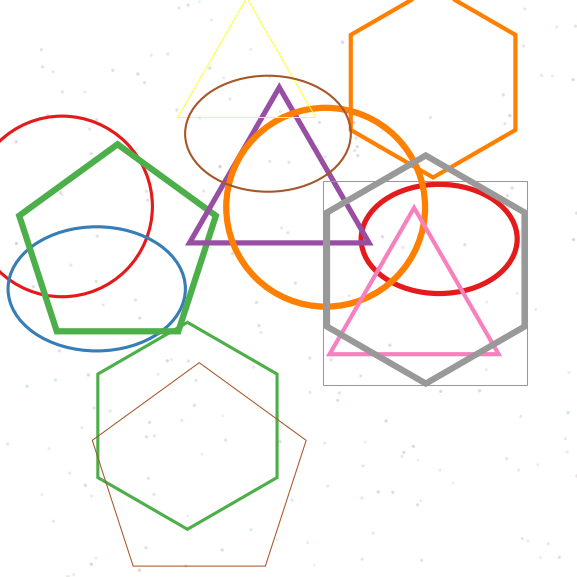[{"shape": "oval", "thickness": 2.5, "radius": 0.68, "center": [0.76, 0.585]}, {"shape": "circle", "thickness": 1.5, "radius": 0.78, "center": [0.108, 0.642]}, {"shape": "oval", "thickness": 1.5, "radius": 0.77, "center": [0.167, 0.499]}, {"shape": "hexagon", "thickness": 1.5, "radius": 0.9, "center": [0.325, 0.262]}, {"shape": "pentagon", "thickness": 3, "radius": 0.9, "center": [0.204, 0.57]}, {"shape": "triangle", "thickness": 2.5, "radius": 0.9, "center": [0.484, 0.668]}, {"shape": "circle", "thickness": 3, "radius": 0.86, "center": [0.564, 0.64]}, {"shape": "hexagon", "thickness": 2, "radius": 0.82, "center": [0.75, 0.856]}, {"shape": "triangle", "thickness": 0.5, "radius": 0.69, "center": [0.427, 0.865]}, {"shape": "oval", "thickness": 1, "radius": 0.72, "center": [0.464, 0.768]}, {"shape": "pentagon", "thickness": 0.5, "radius": 0.97, "center": [0.345, 0.176]}, {"shape": "triangle", "thickness": 2, "radius": 0.85, "center": [0.717, 0.47]}, {"shape": "hexagon", "thickness": 3, "radius": 0.99, "center": [0.737, 0.532]}, {"shape": "square", "thickness": 0.5, "radius": 0.88, "center": [0.736, 0.509]}]